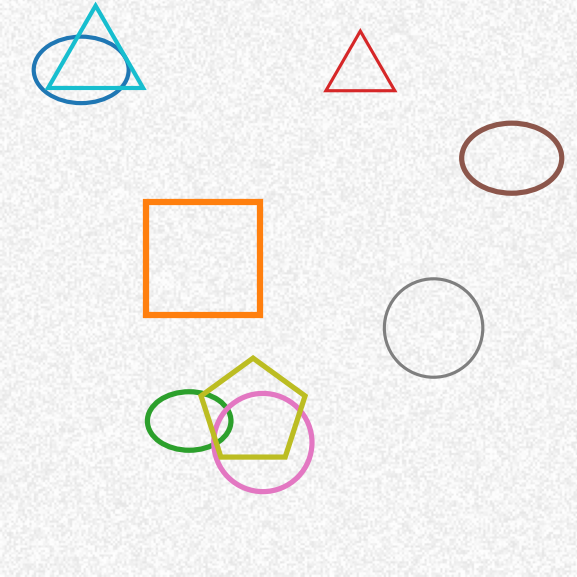[{"shape": "oval", "thickness": 2, "radius": 0.41, "center": [0.141, 0.878]}, {"shape": "square", "thickness": 3, "radius": 0.49, "center": [0.352, 0.552]}, {"shape": "oval", "thickness": 2.5, "radius": 0.36, "center": [0.328, 0.27]}, {"shape": "triangle", "thickness": 1.5, "radius": 0.34, "center": [0.624, 0.876]}, {"shape": "oval", "thickness": 2.5, "radius": 0.43, "center": [0.886, 0.725]}, {"shape": "circle", "thickness": 2.5, "radius": 0.43, "center": [0.455, 0.233]}, {"shape": "circle", "thickness": 1.5, "radius": 0.43, "center": [0.751, 0.431]}, {"shape": "pentagon", "thickness": 2.5, "radius": 0.47, "center": [0.438, 0.284]}, {"shape": "triangle", "thickness": 2, "radius": 0.47, "center": [0.166, 0.894]}]